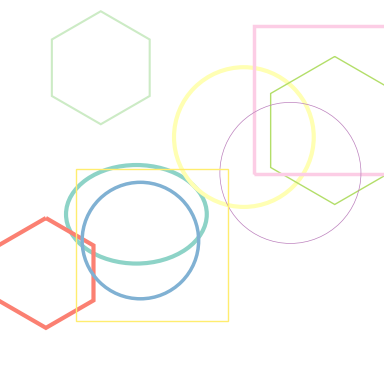[{"shape": "oval", "thickness": 3, "radius": 0.91, "center": [0.354, 0.443]}, {"shape": "circle", "thickness": 3, "radius": 0.91, "center": [0.633, 0.644]}, {"shape": "hexagon", "thickness": 3, "radius": 0.71, "center": [0.119, 0.291]}, {"shape": "circle", "thickness": 2.5, "radius": 0.76, "center": [0.365, 0.375]}, {"shape": "hexagon", "thickness": 1, "radius": 0.96, "center": [0.869, 0.661]}, {"shape": "square", "thickness": 2.5, "radius": 0.96, "center": [0.852, 0.739]}, {"shape": "circle", "thickness": 0.5, "radius": 0.92, "center": [0.754, 0.551]}, {"shape": "hexagon", "thickness": 1.5, "radius": 0.73, "center": [0.262, 0.824]}, {"shape": "square", "thickness": 1, "radius": 0.98, "center": [0.395, 0.364]}]